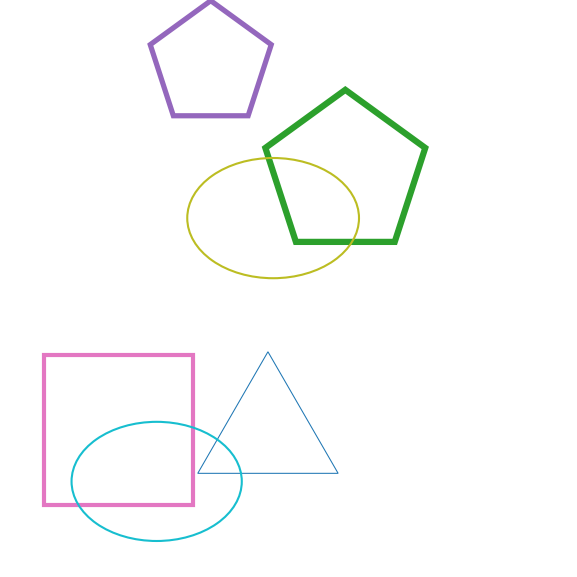[{"shape": "triangle", "thickness": 0.5, "radius": 0.7, "center": [0.464, 0.25]}, {"shape": "pentagon", "thickness": 3, "radius": 0.73, "center": [0.598, 0.698]}, {"shape": "pentagon", "thickness": 2.5, "radius": 0.55, "center": [0.365, 0.888]}, {"shape": "square", "thickness": 2, "radius": 0.65, "center": [0.205, 0.255]}, {"shape": "oval", "thickness": 1, "radius": 0.74, "center": [0.473, 0.621]}, {"shape": "oval", "thickness": 1, "radius": 0.74, "center": [0.271, 0.166]}]